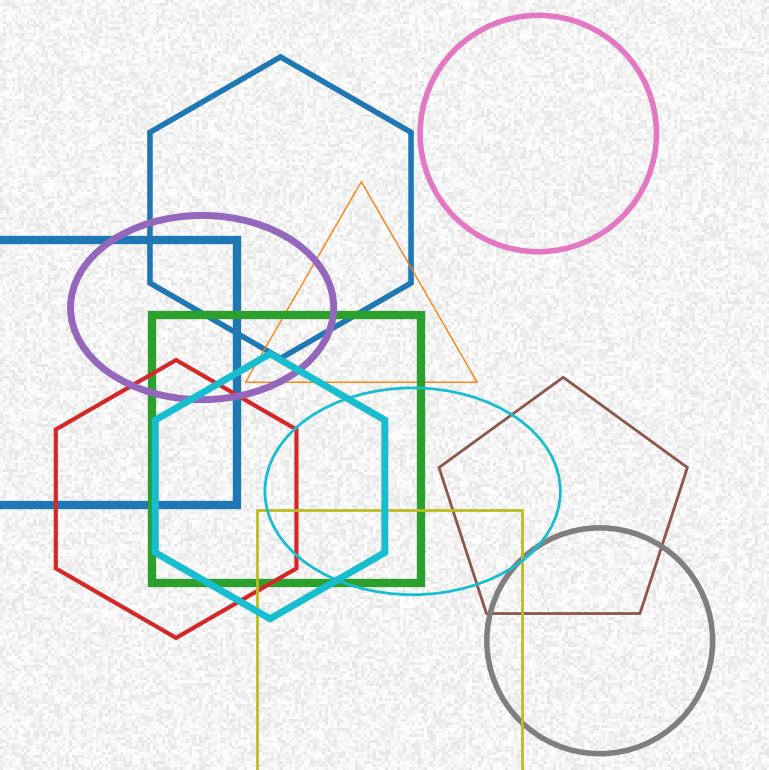[{"shape": "hexagon", "thickness": 2, "radius": 0.98, "center": [0.364, 0.73]}, {"shape": "square", "thickness": 3, "radius": 0.86, "center": [0.135, 0.516]}, {"shape": "triangle", "thickness": 0.5, "radius": 0.87, "center": [0.469, 0.59]}, {"shape": "square", "thickness": 3, "radius": 0.87, "center": [0.372, 0.417]}, {"shape": "hexagon", "thickness": 1.5, "radius": 0.9, "center": [0.229, 0.352]}, {"shape": "oval", "thickness": 2.5, "radius": 0.85, "center": [0.262, 0.601]}, {"shape": "pentagon", "thickness": 1, "radius": 0.85, "center": [0.731, 0.34]}, {"shape": "circle", "thickness": 2, "radius": 0.77, "center": [0.699, 0.827]}, {"shape": "circle", "thickness": 2, "radius": 0.73, "center": [0.779, 0.168]}, {"shape": "square", "thickness": 1, "radius": 0.86, "center": [0.506, 0.165]}, {"shape": "oval", "thickness": 1, "radius": 0.96, "center": [0.536, 0.362]}, {"shape": "hexagon", "thickness": 2.5, "radius": 0.86, "center": [0.351, 0.368]}]